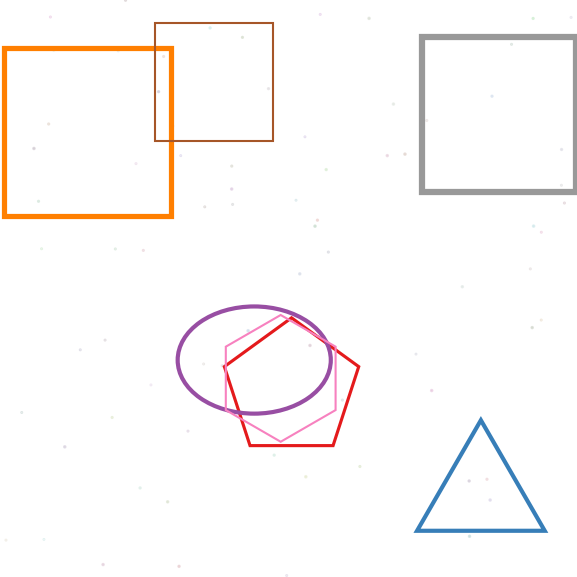[{"shape": "pentagon", "thickness": 1.5, "radius": 0.61, "center": [0.505, 0.326]}, {"shape": "triangle", "thickness": 2, "radius": 0.64, "center": [0.833, 0.144]}, {"shape": "oval", "thickness": 2, "radius": 0.66, "center": [0.44, 0.376]}, {"shape": "square", "thickness": 2.5, "radius": 0.72, "center": [0.151, 0.771]}, {"shape": "square", "thickness": 1, "radius": 0.51, "center": [0.37, 0.858]}, {"shape": "hexagon", "thickness": 1, "radius": 0.55, "center": [0.486, 0.344]}, {"shape": "square", "thickness": 3, "radius": 0.67, "center": [0.864, 0.801]}]